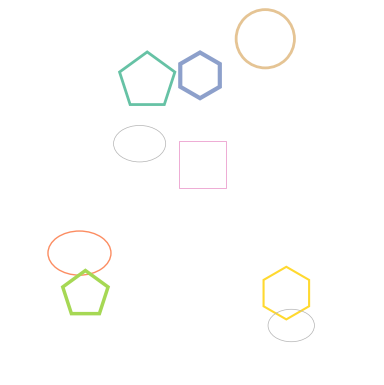[{"shape": "pentagon", "thickness": 2, "radius": 0.38, "center": [0.382, 0.79]}, {"shape": "oval", "thickness": 1, "radius": 0.41, "center": [0.206, 0.343]}, {"shape": "hexagon", "thickness": 3, "radius": 0.3, "center": [0.52, 0.804]}, {"shape": "square", "thickness": 0.5, "radius": 0.3, "center": [0.526, 0.572]}, {"shape": "pentagon", "thickness": 2.5, "radius": 0.31, "center": [0.222, 0.235]}, {"shape": "hexagon", "thickness": 1.5, "radius": 0.34, "center": [0.744, 0.239]}, {"shape": "circle", "thickness": 2, "radius": 0.38, "center": [0.689, 0.899]}, {"shape": "oval", "thickness": 0.5, "radius": 0.34, "center": [0.363, 0.627]}, {"shape": "oval", "thickness": 0.5, "radius": 0.3, "center": [0.756, 0.155]}]